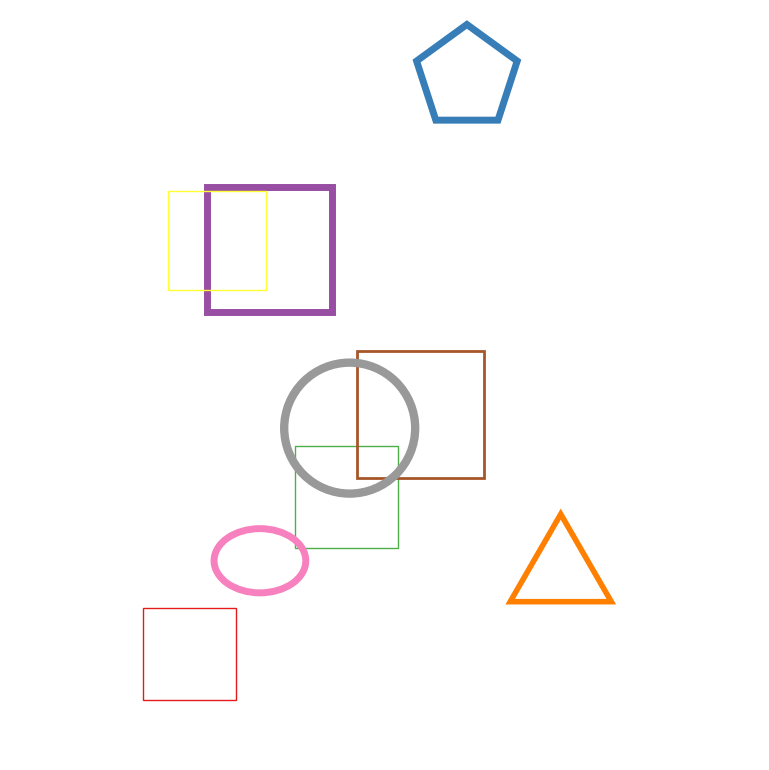[{"shape": "square", "thickness": 0.5, "radius": 0.3, "center": [0.246, 0.151]}, {"shape": "pentagon", "thickness": 2.5, "radius": 0.34, "center": [0.606, 0.9]}, {"shape": "square", "thickness": 0.5, "radius": 0.33, "center": [0.45, 0.355]}, {"shape": "square", "thickness": 2.5, "radius": 0.41, "center": [0.35, 0.676]}, {"shape": "triangle", "thickness": 2, "radius": 0.38, "center": [0.728, 0.256]}, {"shape": "square", "thickness": 0.5, "radius": 0.32, "center": [0.282, 0.688]}, {"shape": "square", "thickness": 1, "radius": 0.41, "center": [0.546, 0.462]}, {"shape": "oval", "thickness": 2.5, "radius": 0.3, "center": [0.338, 0.272]}, {"shape": "circle", "thickness": 3, "radius": 0.43, "center": [0.454, 0.444]}]